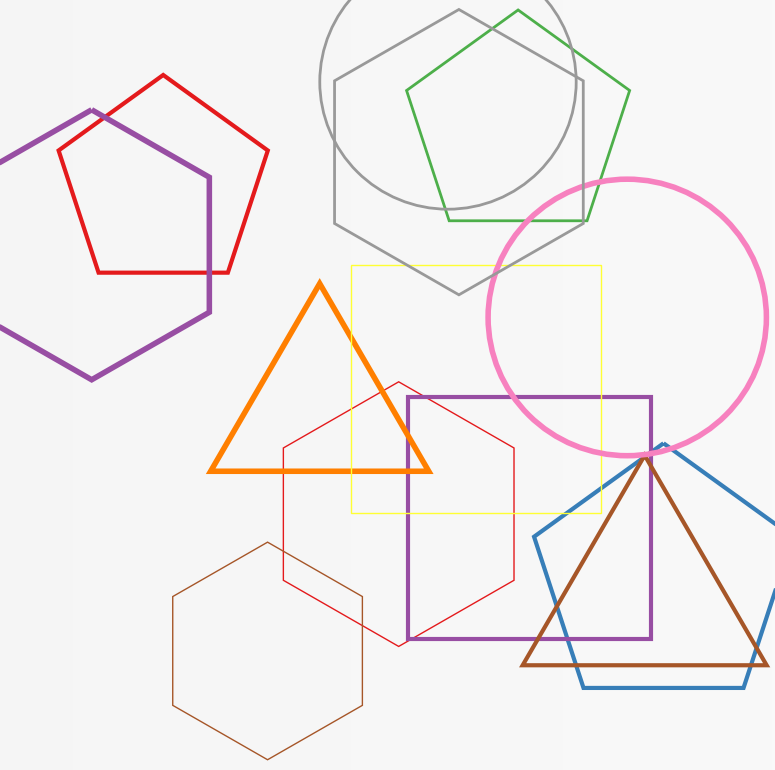[{"shape": "hexagon", "thickness": 0.5, "radius": 0.86, "center": [0.514, 0.332]}, {"shape": "pentagon", "thickness": 1.5, "radius": 0.71, "center": [0.211, 0.761]}, {"shape": "pentagon", "thickness": 1.5, "radius": 0.88, "center": [0.856, 0.249]}, {"shape": "pentagon", "thickness": 1, "radius": 0.76, "center": [0.669, 0.836]}, {"shape": "hexagon", "thickness": 2, "radius": 0.88, "center": [0.118, 0.682]}, {"shape": "square", "thickness": 1.5, "radius": 0.79, "center": [0.683, 0.327]}, {"shape": "triangle", "thickness": 2, "radius": 0.81, "center": [0.413, 0.469]}, {"shape": "square", "thickness": 0.5, "radius": 0.81, "center": [0.614, 0.495]}, {"shape": "hexagon", "thickness": 0.5, "radius": 0.71, "center": [0.345, 0.155]}, {"shape": "triangle", "thickness": 1.5, "radius": 0.91, "center": [0.832, 0.227]}, {"shape": "circle", "thickness": 2, "radius": 0.9, "center": [0.809, 0.588]}, {"shape": "hexagon", "thickness": 1, "radius": 0.93, "center": [0.592, 0.802]}, {"shape": "circle", "thickness": 1, "radius": 0.83, "center": [0.578, 0.894]}]